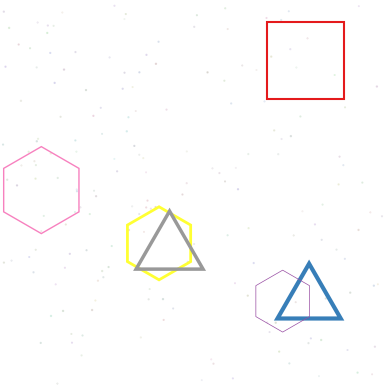[{"shape": "square", "thickness": 1.5, "radius": 0.5, "center": [0.794, 0.843]}, {"shape": "triangle", "thickness": 3, "radius": 0.47, "center": [0.803, 0.22]}, {"shape": "hexagon", "thickness": 0.5, "radius": 0.4, "center": [0.734, 0.218]}, {"shape": "hexagon", "thickness": 2, "radius": 0.47, "center": [0.413, 0.368]}, {"shape": "hexagon", "thickness": 1, "radius": 0.56, "center": [0.107, 0.506]}, {"shape": "triangle", "thickness": 2.5, "radius": 0.5, "center": [0.44, 0.351]}]